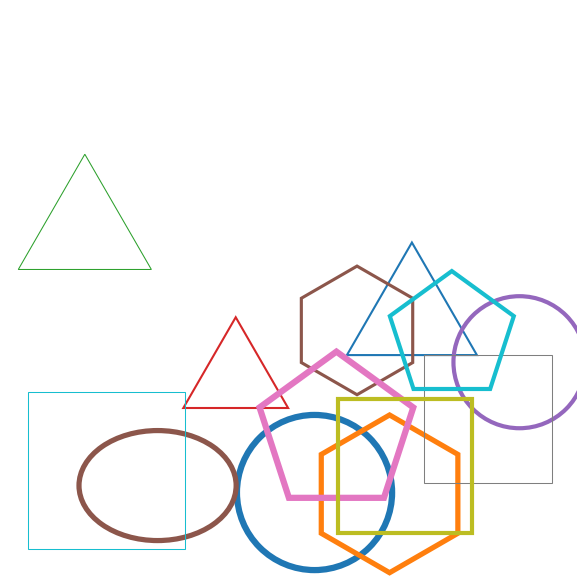[{"shape": "circle", "thickness": 3, "radius": 0.67, "center": [0.545, 0.146]}, {"shape": "triangle", "thickness": 1, "radius": 0.65, "center": [0.713, 0.449]}, {"shape": "hexagon", "thickness": 2.5, "radius": 0.68, "center": [0.675, 0.144]}, {"shape": "triangle", "thickness": 0.5, "radius": 0.67, "center": [0.147, 0.599]}, {"shape": "triangle", "thickness": 1, "radius": 0.52, "center": [0.408, 0.345]}, {"shape": "circle", "thickness": 2, "radius": 0.57, "center": [0.9, 0.372]}, {"shape": "hexagon", "thickness": 1.5, "radius": 0.56, "center": [0.618, 0.427]}, {"shape": "oval", "thickness": 2.5, "radius": 0.68, "center": [0.273, 0.158]}, {"shape": "pentagon", "thickness": 3, "radius": 0.7, "center": [0.583, 0.25]}, {"shape": "square", "thickness": 0.5, "radius": 0.55, "center": [0.844, 0.273]}, {"shape": "square", "thickness": 2, "radius": 0.58, "center": [0.701, 0.192]}, {"shape": "square", "thickness": 0.5, "radius": 0.68, "center": [0.184, 0.185]}, {"shape": "pentagon", "thickness": 2, "radius": 0.56, "center": [0.782, 0.417]}]